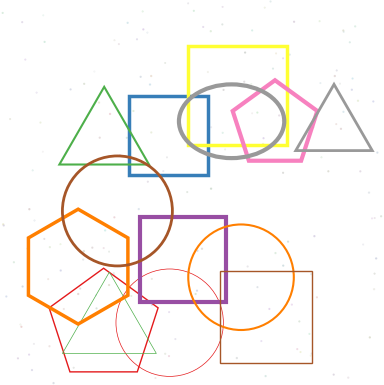[{"shape": "pentagon", "thickness": 1, "radius": 0.74, "center": [0.269, 0.154]}, {"shape": "circle", "thickness": 0.5, "radius": 0.7, "center": [0.441, 0.162]}, {"shape": "square", "thickness": 2.5, "radius": 0.51, "center": [0.437, 0.647]}, {"shape": "triangle", "thickness": 0.5, "radius": 0.7, "center": [0.284, 0.152]}, {"shape": "triangle", "thickness": 1.5, "radius": 0.67, "center": [0.271, 0.64]}, {"shape": "square", "thickness": 3, "radius": 0.56, "center": [0.475, 0.326]}, {"shape": "circle", "thickness": 1.5, "radius": 0.69, "center": [0.626, 0.28]}, {"shape": "hexagon", "thickness": 2.5, "radius": 0.75, "center": [0.203, 0.307]}, {"shape": "square", "thickness": 2.5, "radius": 0.64, "center": [0.618, 0.752]}, {"shape": "square", "thickness": 1, "radius": 0.6, "center": [0.691, 0.177]}, {"shape": "circle", "thickness": 2, "radius": 0.71, "center": [0.305, 0.452]}, {"shape": "pentagon", "thickness": 3, "radius": 0.58, "center": [0.714, 0.676]}, {"shape": "triangle", "thickness": 2, "radius": 0.57, "center": [0.868, 0.666]}, {"shape": "oval", "thickness": 3, "radius": 0.68, "center": [0.602, 0.685]}]